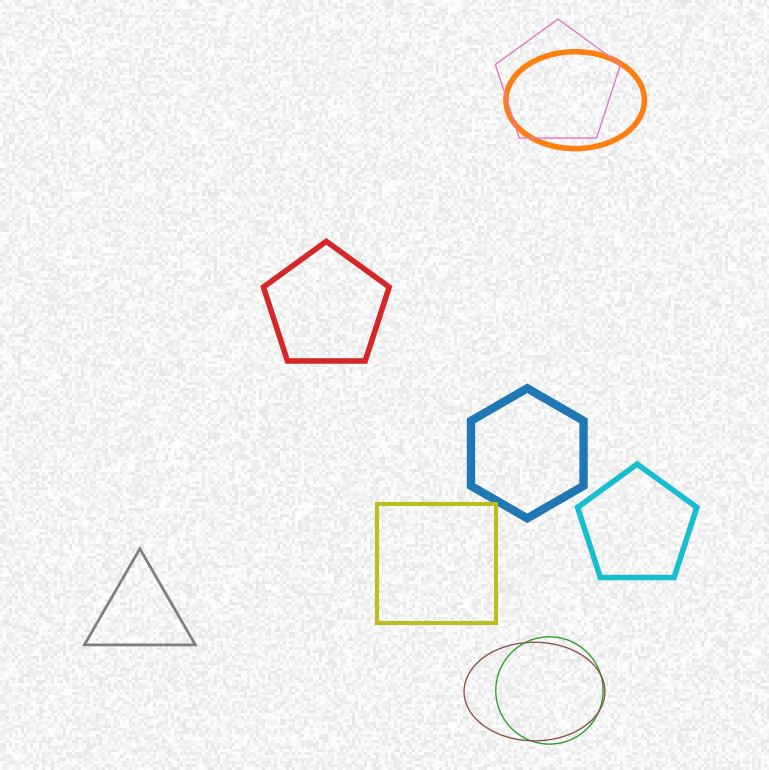[{"shape": "hexagon", "thickness": 3, "radius": 0.42, "center": [0.685, 0.411]}, {"shape": "oval", "thickness": 2, "radius": 0.45, "center": [0.747, 0.87]}, {"shape": "circle", "thickness": 0.5, "radius": 0.35, "center": [0.714, 0.103]}, {"shape": "pentagon", "thickness": 2, "radius": 0.43, "center": [0.424, 0.601]}, {"shape": "oval", "thickness": 0.5, "radius": 0.46, "center": [0.694, 0.102]}, {"shape": "pentagon", "thickness": 0.5, "radius": 0.43, "center": [0.725, 0.89]}, {"shape": "triangle", "thickness": 1, "radius": 0.42, "center": [0.182, 0.204]}, {"shape": "square", "thickness": 1.5, "radius": 0.39, "center": [0.567, 0.268]}, {"shape": "pentagon", "thickness": 2, "radius": 0.41, "center": [0.828, 0.316]}]